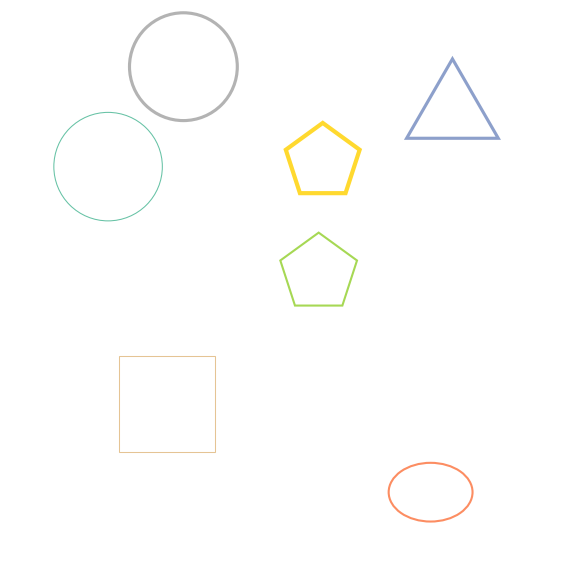[{"shape": "circle", "thickness": 0.5, "radius": 0.47, "center": [0.187, 0.711]}, {"shape": "oval", "thickness": 1, "radius": 0.36, "center": [0.746, 0.147]}, {"shape": "triangle", "thickness": 1.5, "radius": 0.46, "center": [0.783, 0.806]}, {"shape": "pentagon", "thickness": 1, "radius": 0.35, "center": [0.552, 0.527]}, {"shape": "pentagon", "thickness": 2, "radius": 0.34, "center": [0.559, 0.719]}, {"shape": "square", "thickness": 0.5, "radius": 0.42, "center": [0.288, 0.3]}, {"shape": "circle", "thickness": 1.5, "radius": 0.47, "center": [0.318, 0.884]}]